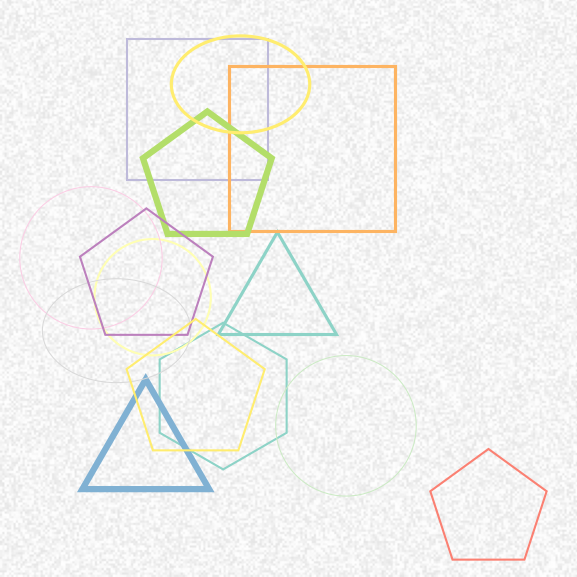[{"shape": "hexagon", "thickness": 1, "radius": 0.63, "center": [0.386, 0.313]}, {"shape": "triangle", "thickness": 1.5, "radius": 0.59, "center": [0.48, 0.479]}, {"shape": "circle", "thickness": 1, "radius": 0.5, "center": [0.264, 0.484]}, {"shape": "square", "thickness": 1, "radius": 0.61, "center": [0.341, 0.809]}, {"shape": "pentagon", "thickness": 1, "radius": 0.53, "center": [0.846, 0.116]}, {"shape": "triangle", "thickness": 3, "radius": 0.63, "center": [0.252, 0.216]}, {"shape": "square", "thickness": 1.5, "radius": 0.72, "center": [0.54, 0.742]}, {"shape": "pentagon", "thickness": 3, "radius": 0.59, "center": [0.359, 0.689]}, {"shape": "circle", "thickness": 0.5, "radius": 0.62, "center": [0.158, 0.553]}, {"shape": "oval", "thickness": 0.5, "radius": 0.64, "center": [0.202, 0.427]}, {"shape": "pentagon", "thickness": 1, "radius": 0.61, "center": [0.254, 0.517]}, {"shape": "circle", "thickness": 0.5, "radius": 0.61, "center": [0.599, 0.262]}, {"shape": "pentagon", "thickness": 1, "radius": 0.63, "center": [0.339, 0.321]}, {"shape": "oval", "thickness": 1.5, "radius": 0.6, "center": [0.417, 0.853]}]